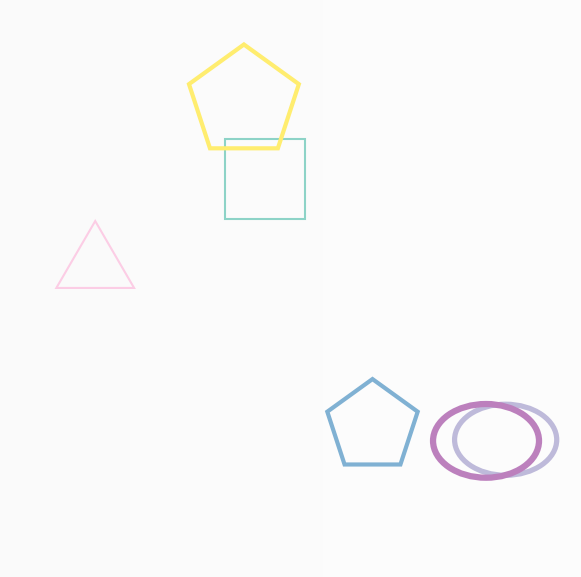[{"shape": "square", "thickness": 1, "radius": 0.35, "center": [0.456, 0.689]}, {"shape": "oval", "thickness": 2.5, "radius": 0.44, "center": [0.87, 0.238]}, {"shape": "pentagon", "thickness": 2, "radius": 0.41, "center": [0.641, 0.261]}, {"shape": "triangle", "thickness": 1, "radius": 0.39, "center": [0.164, 0.539]}, {"shape": "oval", "thickness": 3, "radius": 0.46, "center": [0.836, 0.236]}, {"shape": "pentagon", "thickness": 2, "radius": 0.5, "center": [0.42, 0.823]}]